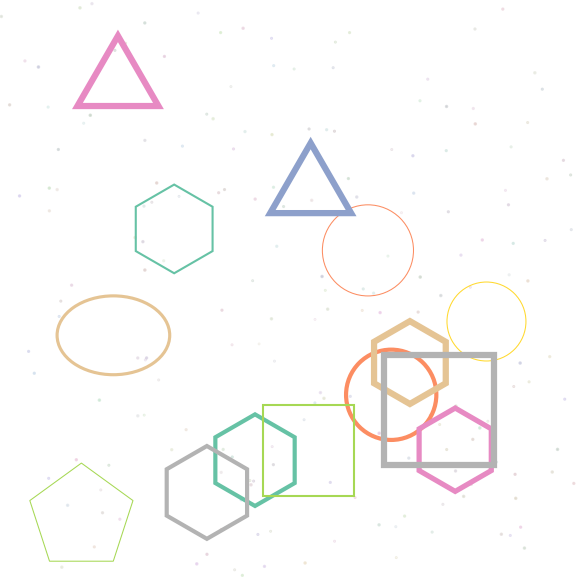[{"shape": "hexagon", "thickness": 1, "radius": 0.38, "center": [0.302, 0.603]}, {"shape": "hexagon", "thickness": 2, "radius": 0.4, "center": [0.442, 0.202]}, {"shape": "circle", "thickness": 2, "radius": 0.39, "center": [0.677, 0.316]}, {"shape": "circle", "thickness": 0.5, "radius": 0.39, "center": [0.637, 0.566]}, {"shape": "triangle", "thickness": 3, "radius": 0.4, "center": [0.538, 0.671]}, {"shape": "hexagon", "thickness": 2.5, "radius": 0.36, "center": [0.788, 0.22]}, {"shape": "triangle", "thickness": 3, "radius": 0.4, "center": [0.204, 0.856]}, {"shape": "pentagon", "thickness": 0.5, "radius": 0.47, "center": [0.141, 0.103]}, {"shape": "square", "thickness": 1, "radius": 0.4, "center": [0.535, 0.218]}, {"shape": "circle", "thickness": 0.5, "radius": 0.34, "center": [0.842, 0.442]}, {"shape": "oval", "thickness": 1.5, "radius": 0.49, "center": [0.196, 0.419]}, {"shape": "hexagon", "thickness": 3, "radius": 0.36, "center": [0.71, 0.371]}, {"shape": "square", "thickness": 3, "radius": 0.48, "center": [0.76, 0.289]}, {"shape": "hexagon", "thickness": 2, "radius": 0.4, "center": [0.358, 0.146]}]